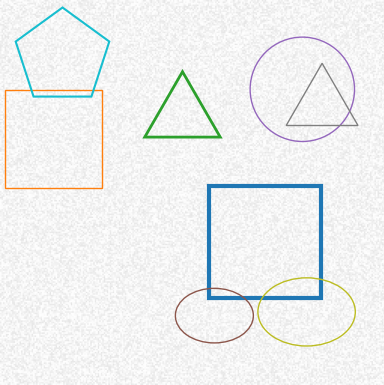[{"shape": "square", "thickness": 3, "radius": 0.72, "center": [0.688, 0.371]}, {"shape": "square", "thickness": 1, "radius": 0.63, "center": [0.138, 0.639]}, {"shape": "triangle", "thickness": 2, "radius": 0.57, "center": [0.474, 0.701]}, {"shape": "circle", "thickness": 1, "radius": 0.68, "center": [0.785, 0.768]}, {"shape": "oval", "thickness": 1, "radius": 0.51, "center": [0.557, 0.18]}, {"shape": "triangle", "thickness": 1, "radius": 0.54, "center": [0.837, 0.728]}, {"shape": "oval", "thickness": 1, "radius": 0.63, "center": [0.796, 0.19]}, {"shape": "pentagon", "thickness": 1.5, "radius": 0.64, "center": [0.162, 0.853]}]